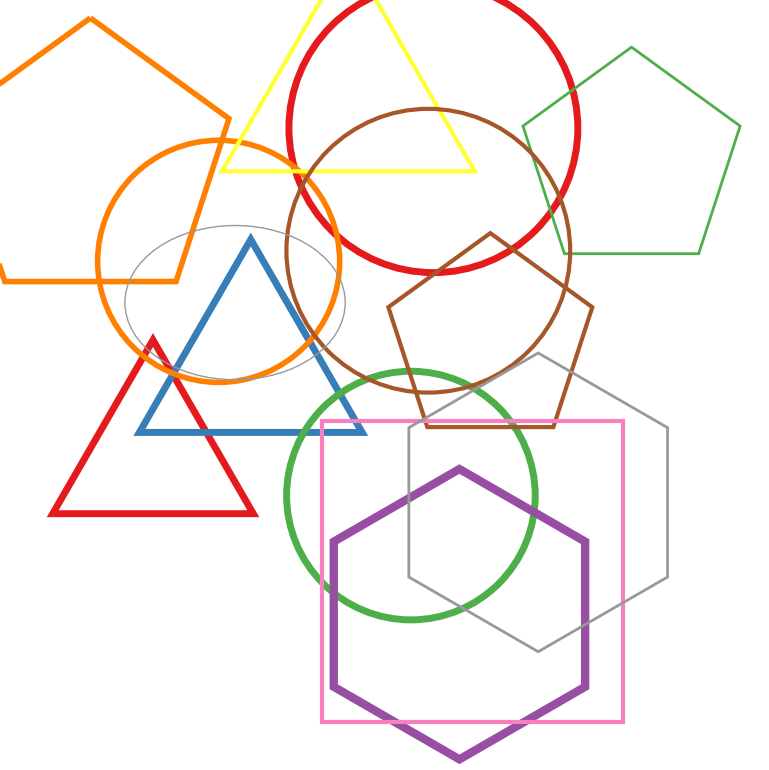[{"shape": "circle", "thickness": 2.5, "radius": 0.94, "center": [0.563, 0.834]}, {"shape": "triangle", "thickness": 2.5, "radius": 0.75, "center": [0.199, 0.408]}, {"shape": "triangle", "thickness": 2.5, "radius": 0.84, "center": [0.326, 0.522]}, {"shape": "circle", "thickness": 2.5, "radius": 0.81, "center": [0.534, 0.356]}, {"shape": "pentagon", "thickness": 1, "radius": 0.74, "center": [0.82, 0.79]}, {"shape": "hexagon", "thickness": 3, "radius": 0.94, "center": [0.597, 0.202]}, {"shape": "circle", "thickness": 2, "radius": 0.79, "center": [0.284, 0.661]}, {"shape": "pentagon", "thickness": 2, "radius": 0.95, "center": [0.117, 0.787]}, {"shape": "triangle", "thickness": 1.5, "radius": 0.95, "center": [0.452, 0.872]}, {"shape": "circle", "thickness": 1.5, "radius": 0.92, "center": [0.556, 0.674]}, {"shape": "pentagon", "thickness": 1.5, "radius": 0.7, "center": [0.637, 0.558]}, {"shape": "square", "thickness": 1.5, "radius": 0.98, "center": [0.614, 0.258]}, {"shape": "hexagon", "thickness": 1, "radius": 0.97, "center": [0.699, 0.348]}, {"shape": "oval", "thickness": 0.5, "radius": 0.72, "center": [0.305, 0.607]}]